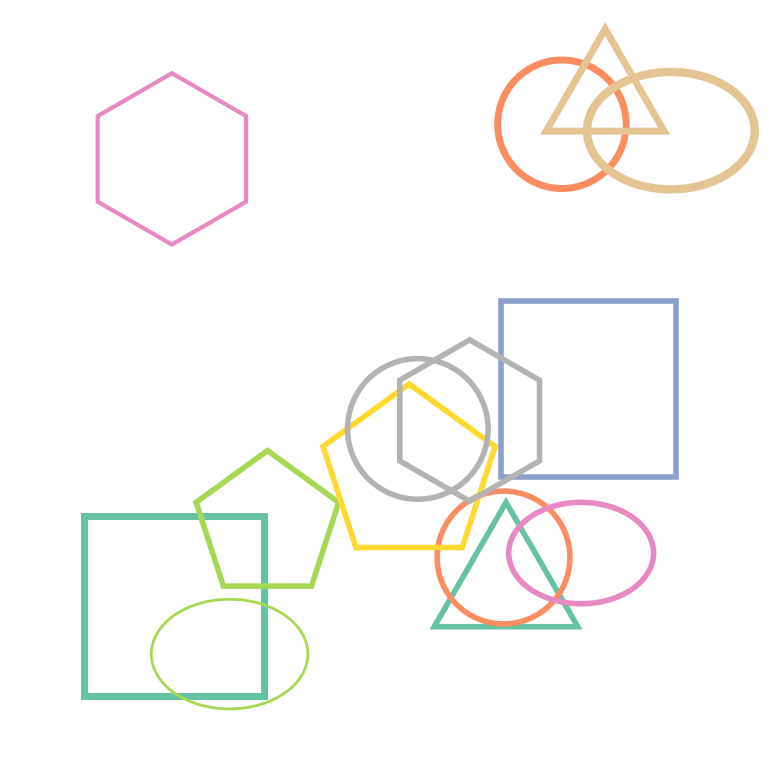[{"shape": "triangle", "thickness": 2, "radius": 0.54, "center": [0.657, 0.24]}, {"shape": "square", "thickness": 2.5, "radius": 0.59, "center": [0.226, 0.213]}, {"shape": "circle", "thickness": 2, "radius": 0.43, "center": [0.654, 0.276]}, {"shape": "circle", "thickness": 2.5, "radius": 0.42, "center": [0.73, 0.839]}, {"shape": "square", "thickness": 2, "radius": 0.57, "center": [0.764, 0.495]}, {"shape": "hexagon", "thickness": 1.5, "radius": 0.56, "center": [0.223, 0.794]}, {"shape": "oval", "thickness": 2, "radius": 0.47, "center": [0.755, 0.282]}, {"shape": "oval", "thickness": 1, "radius": 0.51, "center": [0.298, 0.151]}, {"shape": "pentagon", "thickness": 2, "radius": 0.49, "center": [0.347, 0.318]}, {"shape": "pentagon", "thickness": 2, "radius": 0.59, "center": [0.531, 0.384]}, {"shape": "oval", "thickness": 3, "radius": 0.54, "center": [0.871, 0.83]}, {"shape": "triangle", "thickness": 2.5, "radius": 0.44, "center": [0.786, 0.874]}, {"shape": "hexagon", "thickness": 2, "radius": 0.52, "center": [0.61, 0.454]}, {"shape": "circle", "thickness": 2, "radius": 0.46, "center": [0.543, 0.443]}]